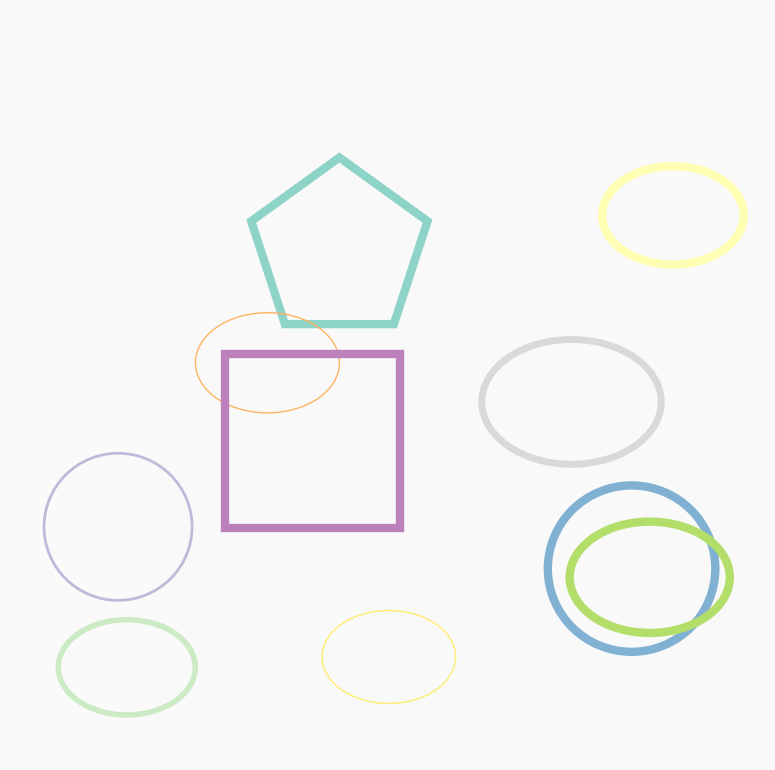[{"shape": "pentagon", "thickness": 3, "radius": 0.6, "center": [0.438, 0.676]}, {"shape": "oval", "thickness": 3, "radius": 0.46, "center": [0.868, 0.72]}, {"shape": "circle", "thickness": 1, "radius": 0.48, "center": [0.152, 0.316]}, {"shape": "circle", "thickness": 3, "radius": 0.54, "center": [0.815, 0.262]}, {"shape": "oval", "thickness": 0.5, "radius": 0.46, "center": [0.345, 0.529]}, {"shape": "oval", "thickness": 3, "radius": 0.52, "center": [0.838, 0.25]}, {"shape": "oval", "thickness": 2.5, "radius": 0.58, "center": [0.737, 0.478]}, {"shape": "square", "thickness": 3, "radius": 0.57, "center": [0.403, 0.427]}, {"shape": "oval", "thickness": 2, "radius": 0.44, "center": [0.164, 0.133]}, {"shape": "oval", "thickness": 0.5, "radius": 0.43, "center": [0.502, 0.147]}]